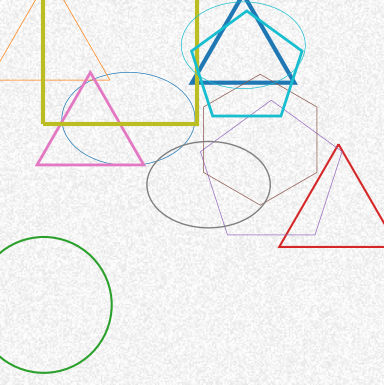[{"shape": "triangle", "thickness": 3, "radius": 0.77, "center": [0.632, 0.862]}, {"shape": "oval", "thickness": 0.5, "radius": 0.86, "center": [0.334, 0.691]}, {"shape": "triangle", "thickness": 0.5, "radius": 0.91, "center": [0.129, 0.882]}, {"shape": "circle", "thickness": 1.5, "radius": 0.88, "center": [0.114, 0.208]}, {"shape": "triangle", "thickness": 1.5, "radius": 0.89, "center": [0.879, 0.447]}, {"shape": "pentagon", "thickness": 0.5, "radius": 0.97, "center": [0.705, 0.546]}, {"shape": "hexagon", "thickness": 0.5, "radius": 0.85, "center": [0.676, 0.637]}, {"shape": "triangle", "thickness": 2, "radius": 0.8, "center": [0.235, 0.652]}, {"shape": "oval", "thickness": 1, "radius": 0.8, "center": [0.542, 0.52]}, {"shape": "square", "thickness": 3, "radius": 1.0, "center": [0.312, 0.878]}, {"shape": "pentagon", "thickness": 2, "radius": 0.75, "center": [0.641, 0.821]}, {"shape": "oval", "thickness": 0.5, "radius": 0.81, "center": [0.632, 0.882]}]